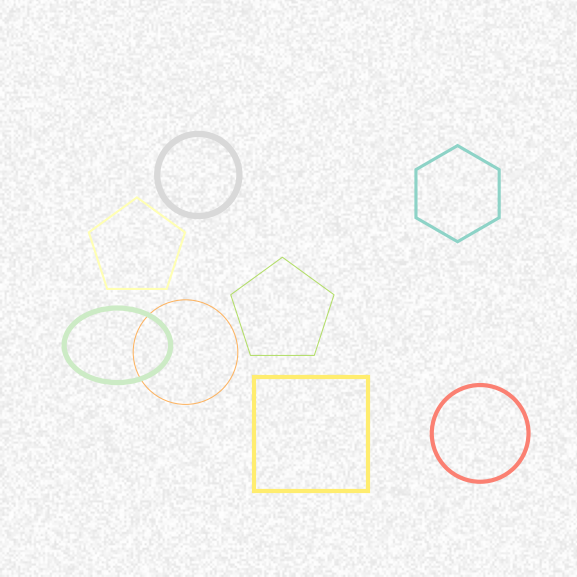[{"shape": "hexagon", "thickness": 1.5, "radius": 0.42, "center": [0.792, 0.664]}, {"shape": "pentagon", "thickness": 1, "radius": 0.44, "center": [0.237, 0.57]}, {"shape": "circle", "thickness": 2, "radius": 0.42, "center": [0.831, 0.249]}, {"shape": "circle", "thickness": 0.5, "radius": 0.45, "center": [0.321, 0.389]}, {"shape": "pentagon", "thickness": 0.5, "radius": 0.47, "center": [0.489, 0.46]}, {"shape": "circle", "thickness": 3, "radius": 0.36, "center": [0.343, 0.696]}, {"shape": "oval", "thickness": 2.5, "radius": 0.46, "center": [0.203, 0.401]}, {"shape": "square", "thickness": 2, "radius": 0.49, "center": [0.538, 0.247]}]